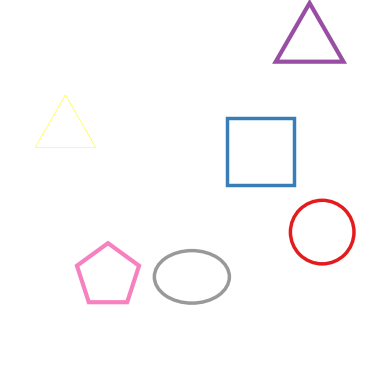[{"shape": "circle", "thickness": 2.5, "radius": 0.41, "center": [0.837, 0.397]}, {"shape": "square", "thickness": 2.5, "radius": 0.43, "center": [0.676, 0.607]}, {"shape": "triangle", "thickness": 3, "radius": 0.51, "center": [0.804, 0.891]}, {"shape": "triangle", "thickness": 0.5, "radius": 0.45, "center": [0.17, 0.662]}, {"shape": "pentagon", "thickness": 3, "radius": 0.42, "center": [0.28, 0.284]}, {"shape": "oval", "thickness": 2.5, "radius": 0.49, "center": [0.498, 0.281]}]